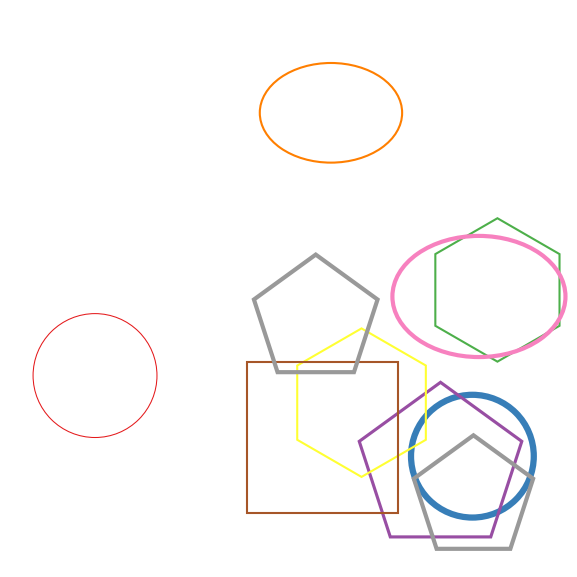[{"shape": "circle", "thickness": 0.5, "radius": 0.54, "center": [0.165, 0.349]}, {"shape": "circle", "thickness": 3, "radius": 0.53, "center": [0.818, 0.209]}, {"shape": "hexagon", "thickness": 1, "radius": 0.62, "center": [0.861, 0.497]}, {"shape": "pentagon", "thickness": 1.5, "radius": 0.74, "center": [0.763, 0.189]}, {"shape": "oval", "thickness": 1, "radius": 0.62, "center": [0.573, 0.804]}, {"shape": "hexagon", "thickness": 1, "radius": 0.64, "center": [0.626, 0.302]}, {"shape": "square", "thickness": 1, "radius": 0.66, "center": [0.558, 0.242]}, {"shape": "oval", "thickness": 2, "radius": 0.75, "center": [0.829, 0.486]}, {"shape": "pentagon", "thickness": 2, "radius": 0.54, "center": [0.82, 0.137]}, {"shape": "pentagon", "thickness": 2, "radius": 0.56, "center": [0.547, 0.446]}]